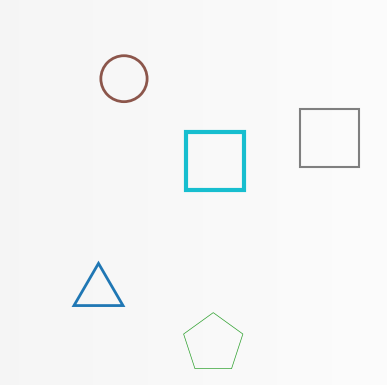[{"shape": "triangle", "thickness": 2, "radius": 0.37, "center": [0.254, 0.243]}, {"shape": "pentagon", "thickness": 0.5, "radius": 0.4, "center": [0.55, 0.108]}, {"shape": "circle", "thickness": 2, "radius": 0.3, "center": [0.32, 0.796]}, {"shape": "square", "thickness": 1.5, "radius": 0.38, "center": [0.851, 0.642]}, {"shape": "square", "thickness": 3, "radius": 0.37, "center": [0.555, 0.581]}]